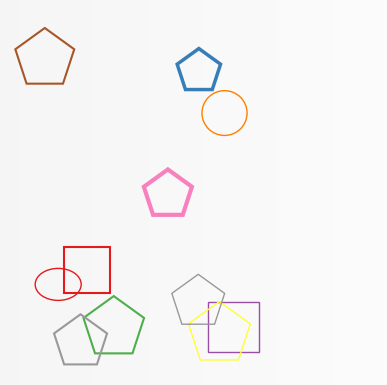[{"shape": "square", "thickness": 1.5, "radius": 0.3, "center": [0.225, 0.3]}, {"shape": "oval", "thickness": 1, "radius": 0.3, "center": [0.15, 0.261]}, {"shape": "pentagon", "thickness": 2.5, "radius": 0.29, "center": [0.513, 0.815]}, {"shape": "pentagon", "thickness": 1.5, "radius": 0.41, "center": [0.294, 0.149]}, {"shape": "square", "thickness": 1, "radius": 0.33, "center": [0.603, 0.15]}, {"shape": "circle", "thickness": 1, "radius": 0.29, "center": [0.579, 0.706]}, {"shape": "pentagon", "thickness": 1, "radius": 0.42, "center": [0.566, 0.133]}, {"shape": "pentagon", "thickness": 1.5, "radius": 0.4, "center": [0.116, 0.847]}, {"shape": "pentagon", "thickness": 3, "radius": 0.33, "center": [0.433, 0.495]}, {"shape": "pentagon", "thickness": 1.5, "radius": 0.36, "center": [0.208, 0.112]}, {"shape": "pentagon", "thickness": 1, "radius": 0.36, "center": [0.512, 0.216]}]